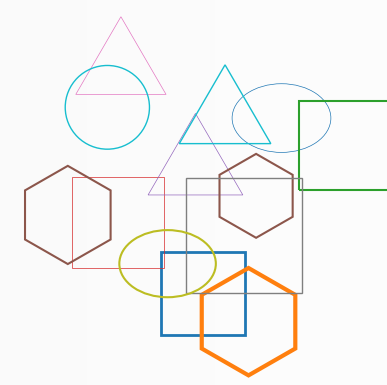[{"shape": "oval", "thickness": 0.5, "radius": 0.64, "center": [0.726, 0.693]}, {"shape": "square", "thickness": 2, "radius": 0.54, "center": [0.524, 0.238]}, {"shape": "hexagon", "thickness": 3, "radius": 0.7, "center": [0.641, 0.164]}, {"shape": "square", "thickness": 1.5, "radius": 0.58, "center": [0.887, 0.623]}, {"shape": "square", "thickness": 0.5, "radius": 0.59, "center": [0.305, 0.423]}, {"shape": "triangle", "thickness": 0.5, "radius": 0.71, "center": [0.504, 0.564]}, {"shape": "hexagon", "thickness": 1.5, "radius": 0.64, "center": [0.175, 0.442]}, {"shape": "hexagon", "thickness": 1.5, "radius": 0.54, "center": [0.661, 0.491]}, {"shape": "triangle", "thickness": 0.5, "radius": 0.67, "center": [0.312, 0.822]}, {"shape": "square", "thickness": 1, "radius": 0.75, "center": [0.63, 0.389]}, {"shape": "oval", "thickness": 1.5, "radius": 0.62, "center": [0.432, 0.315]}, {"shape": "triangle", "thickness": 1, "radius": 0.68, "center": [0.581, 0.695]}, {"shape": "circle", "thickness": 1, "radius": 0.54, "center": [0.277, 0.721]}]